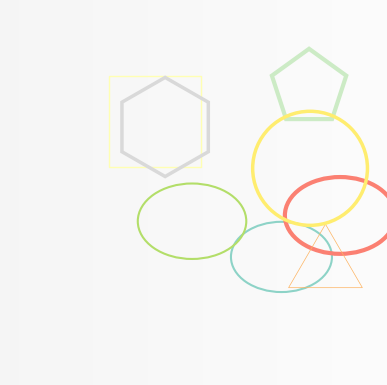[{"shape": "oval", "thickness": 1.5, "radius": 0.65, "center": [0.726, 0.333]}, {"shape": "square", "thickness": 1, "radius": 0.59, "center": [0.4, 0.685]}, {"shape": "oval", "thickness": 3, "radius": 0.71, "center": [0.878, 0.44]}, {"shape": "triangle", "thickness": 0.5, "radius": 0.55, "center": [0.84, 0.308]}, {"shape": "oval", "thickness": 1.5, "radius": 0.7, "center": [0.496, 0.425]}, {"shape": "hexagon", "thickness": 2.5, "radius": 0.64, "center": [0.426, 0.67]}, {"shape": "pentagon", "thickness": 3, "radius": 0.5, "center": [0.798, 0.772]}, {"shape": "circle", "thickness": 2.5, "radius": 0.74, "center": [0.8, 0.563]}]